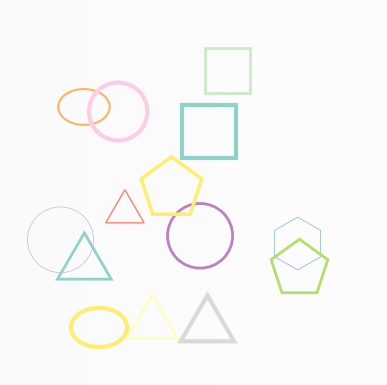[{"shape": "square", "thickness": 3, "radius": 0.35, "center": [0.539, 0.658]}, {"shape": "triangle", "thickness": 2, "radius": 0.4, "center": [0.218, 0.315]}, {"shape": "triangle", "thickness": 1.5, "radius": 0.38, "center": [0.393, 0.159]}, {"shape": "circle", "thickness": 0.5, "radius": 0.43, "center": [0.156, 0.377]}, {"shape": "triangle", "thickness": 1, "radius": 0.29, "center": [0.322, 0.45]}, {"shape": "hexagon", "thickness": 0.5, "radius": 0.34, "center": [0.768, 0.367]}, {"shape": "oval", "thickness": 1.5, "radius": 0.33, "center": [0.217, 0.722]}, {"shape": "pentagon", "thickness": 2, "radius": 0.38, "center": [0.773, 0.302]}, {"shape": "circle", "thickness": 3, "radius": 0.38, "center": [0.305, 0.71]}, {"shape": "triangle", "thickness": 3, "radius": 0.4, "center": [0.535, 0.153]}, {"shape": "circle", "thickness": 2, "radius": 0.42, "center": [0.516, 0.388]}, {"shape": "square", "thickness": 2, "radius": 0.29, "center": [0.587, 0.818]}, {"shape": "oval", "thickness": 3, "radius": 0.36, "center": [0.255, 0.149]}, {"shape": "pentagon", "thickness": 2.5, "radius": 0.41, "center": [0.443, 0.51]}]